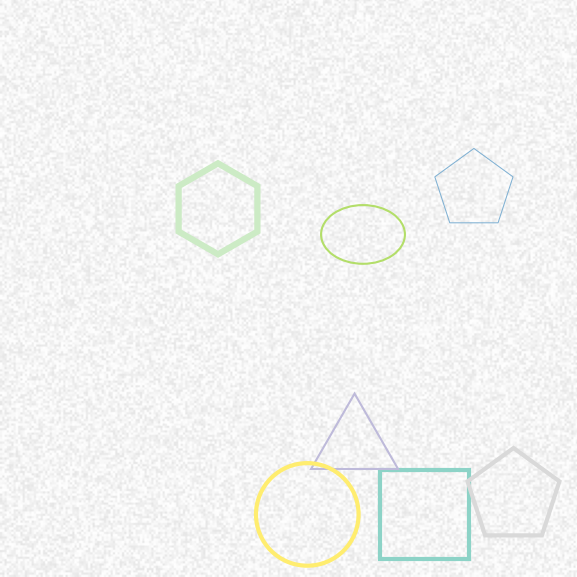[{"shape": "square", "thickness": 2, "radius": 0.39, "center": [0.736, 0.108]}, {"shape": "triangle", "thickness": 1, "radius": 0.44, "center": [0.614, 0.231]}, {"shape": "pentagon", "thickness": 0.5, "radius": 0.36, "center": [0.821, 0.671]}, {"shape": "oval", "thickness": 1, "radius": 0.36, "center": [0.629, 0.593]}, {"shape": "pentagon", "thickness": 2, "radius": 0.42, "center": [0.889, 0.14]}, {"shape": "hexagon", "thickness": 3, "radius": 0.39, "center": [0.378, 0.638]}, {"shape": "circle", "thickness": 2, "radius": 0.44, "center": [0.532, 0.108]}]